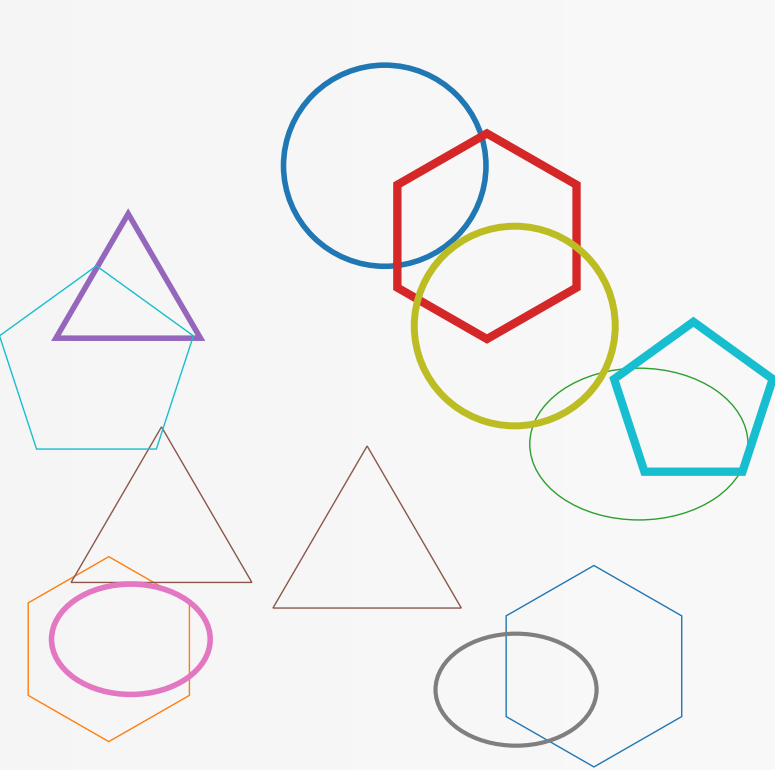[{"shape": "hexagon", "thickness": 0.5, "radius": 0.65, "center": [0.766, 0.135]}, {"shape": "circle", "thickness": 2, "radius": 0.65, "center": [0.496, 0.785]}, {"shape": "hexagon", "thickness": 0.5, "radius": 0.6, "center": [0.14, 0.157]}, {"shape": "oval", "thickness": 0.5, "radius": 0.7, "center": [0.824, 0.423]}, {"shape": "hexagon", "thickness": 3, "radius": 0.67, "center": [0.628, 0.693]}, {"shape": "triangle", "thickness": 2, "radius": 0.54, "center": [0.165, 0.615]}, {"shape": "triangle", "thickness": 0.5, "radius": 0.67, "center": [0.208, 0.311]}, {"shape": "triangle", "thickness": 0.5, "radius": 0.7, "center": [0.474, 0.28]}, {"shape": "oval", "thickness": 2, "radius": 0.51, "center": [0.169, 0.17]}, {"shape": "oval", "thickness": 1.5, "radius": 0.52, "center": [0.666, 0.104]}, {"shape": "circle", "thickness": 2.5, "radius": 0.65, "center": [0.664, 0.577]}, {"shape": "pentagon", "thickness": 0.5, "radius": 0.66, "center": [0.124, 0.523]}, {"shape": "pentagon", "thickness": 3, "radius": 0.54, "center": [0.895, 0.474]}]